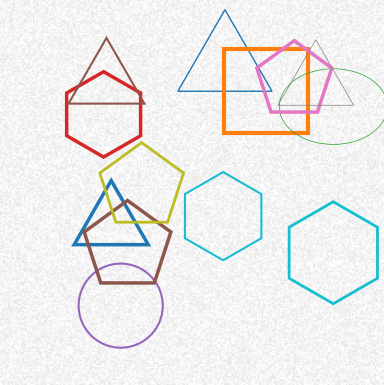[{"shape": "triangle", "thickness": 2.5, "radius": 0.55, "center": [0.289, 0.42]}, {"shape": "triangle", "thickness": 1, "radius": 0.71, "center": [0.584, 0.834]}, {"shape": "square", "thickness": 3, "radius": 0.55, "center": [0.692, 0.763]}, {"shape": "oval", "thickness": 0.5, "radius": 0.7, "center": [0.866, 0.723]}, {"shape": "hexagon", "thickness": 2.5, "radius": 0.55, "center": [0.269, 0.703]}, {"shape": "circle", "thickness": 1.5, "radius": 0.55, "center": [0.313, 0.206]}, {"shape": "pentagon", "thickness": 2.5, "radius": 0.59, "center": [0.331, 0.361]}, {"shape": "triangle", "thickness": 1.5, "radius": 0.57, "center": [0.277, 0.788]}, {"shape": "pentagon", "thickness": 2.5, "radius": 0.51, "center": [0.764, 0.792]}, {"shape": "triangle", "thickness": 0.5, "radius": 0.57, "center": [0.82, 0.783]}, {"shape": "pentagon", "thickness": 2, "radius": 0.57, "center": [0.368, 0.515]}, {"shape": "hexagon", "thickness": 2, "radius": 0.66, "center": [0.866, 0.344]}, {"shape": "hexagon", "thickness": 1.5, "radius": 0.57, "center": [0.58, 0.439]}]